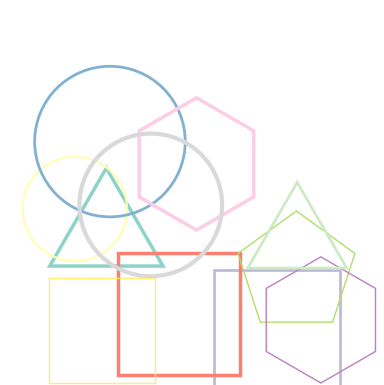[{"shape": "triangle", "thickness": 2.5, "radius": 0.85, "center": [0.276, 0.394]}, {"shape": "circle", "thickness": 1.5, "radius": 0.68, "center": [0.194, 0.457]}, {"shape": "square", "thickness": 2, "radius": 0.82, "center": [0.719, 0.135]}, {"shape": "square", "thickness": 2.5, "radius": 0.79, "center": [0.464, 0.185]}, {"shape": "circle", "thickness": 2, "radius": 0.98, "center": [0.286, 0.632]}, {"shape": "pentagon", "thickness": 1, "radius": 0.8, "center": [0.77, 0.292]}, {"shape": "hexagon", "thickness": 2.5, "radius": 0.86, "center": [0.51, 0.574]}, {"shape": "circle", "thickness": 3, "radius": 0.93, "center": [0.392, 0.468]}, {"shape": "hexagon", "thickness": 1, "radius": 0.82, "center": [0.833, 0.169]}, {"shape": "triangle", "thickness": 2, "radius": 0.74, "center": [0.772, 0.378]}, {"shape": "square", "thickness": 1, "radius": 0.69, "center": [0.264, 0.141]}]